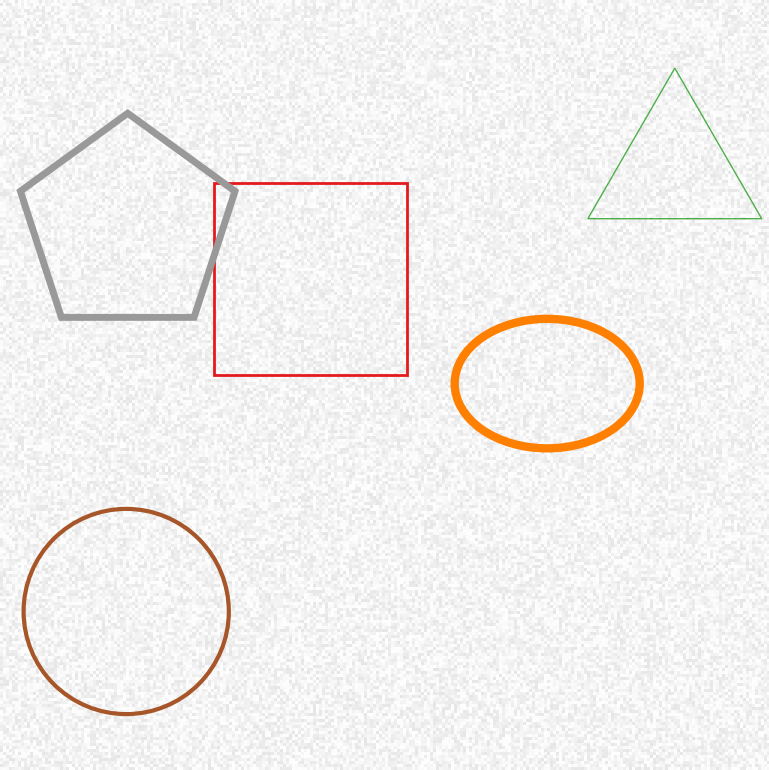[{"shape": "square", "thickness": 1, "radius": 0.63, "center": [0.403, 0.638]}, {"shape": "triangle", "thickness": 0.5, "radius": 0.65, "center": [0.876, 0.781]}, {"shape": "oval", "thickness": 3, "radius": 0.6, "center": [0.711, 0.502]}, {"shape": "circle", "thickness": 1.5, "radius": 0.67, "center": [0.164, 0.206]}, {"shape": "pentagon", "thickness": 2.5, "radius": 0.73, "center": [0.166, 0.706]}]